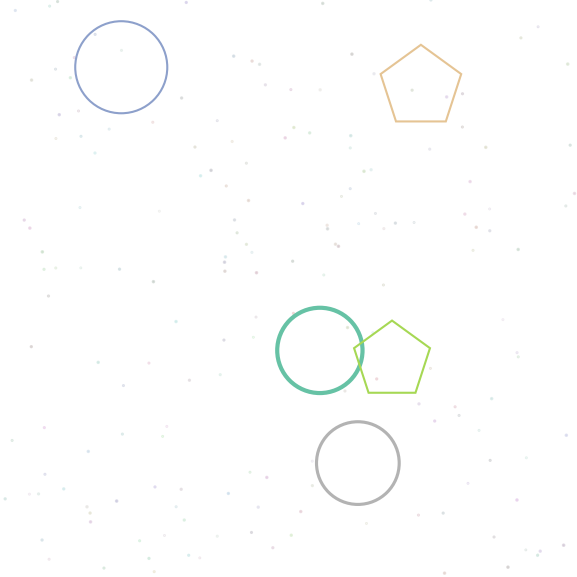[{"shape": "circle", "thickness": 2, "radius": 0.37, "center": [0.554, 0.392]}, {"shape": "circle", "thickness": 1, "radius": 0.4, "center": [0.21, 0.883]}, {"shape": "pentagon", "thickness": 1, "radius": 0.35, "center": [0.679, 0.375]}, {"shape": "pentagon", "thickness": 1, "radius": 0.37, "center": [0.729, 0.848]}, {"shape": "circle", "thickness": 1.5, "radius": 0.36, "center": [0.62, 0.197]}]